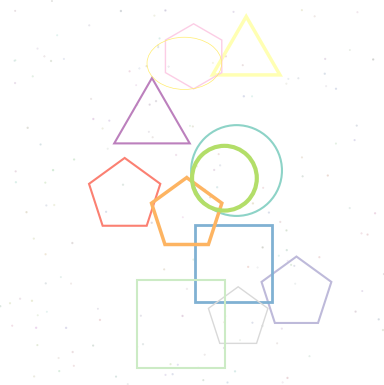[{"shape": "circle", "thickness": 1.5, "radius": 0.59, "center": [0.614, 0.557]}, {"shape": "triangle", "thickness": 2.5, "radius": 0.51, "center": [0.64, 0.856]}, {"shape": "pentagon", "thickness": 1.5, "radius": 0.48, "center": [0.77, 0.238]}, {"shape": "pentagon", "thickness": 1.5, "radius": 0.49, "center": [0.324, 0.492]}, {"shape": "square", "thickness": 2, "radius": 0.5, "center": [0.607, 0.315]}, {"shape": "pentagon", "thickness": 2.5, "radius": 0.48, "center": [0.485, 0.443]}, {"shape": "circle", "thickness": 3, "radius": 0.42, "center": [0.583, 0.537]}, {"shape": "hexagon", "thickness": 1, "radius": 0.42, "center": [0.503, 0.854]}, {"shape": "pentagon", "thickness": 1, "radius": 0.41, "center": [0.619, 0.174]}, {"shape": "triangle", "thickness": 1.5, "radius": 0.57, "center": [0.395, 0.684]}, {"shape": "square", "thickness": 1.5, "radius": 0.57, "center": [0.47, 0.158]}, {"shape": "oval", "thickness": 0.5, "radius": 0.48, "center": [0.479, 0.835]}]